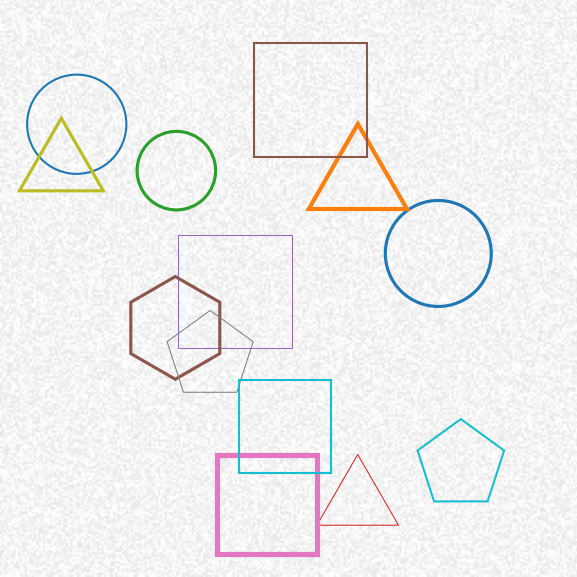[{"shape": "circle", "thickness": 1.5, "radius": 0.46, "center": [0.759, 0.56]}, {"shape": "circle", "thickness": 1, "radius": 0.43, "center": [0.133, 0.784]}, {"shape": "triangle", "thickness": 2, "radius": 0.49, "center": [0.62, 0.686]}, {"shape": "circle", "thickness": 1.5, "radius": 0.34, "center": [0.305, 0.704]}, {"shape": "triangle", "thickness": 0.5, "radius": 0.41, "center": [0.619, 0.13]}, {"shape": "square", "thickness": 0.5, "radius": 0.49, "center": [0.407, 0.495]}, {"shape": "square", "thickness": 1, "radius": 0.49, "center": [0.538, 0.826]}, {"shape": "hexagon", "thickness": 1.5, "radius": 0.44, "center": [0.304, 0.431]}, {"shape": "square", "thickness": 2.5, "radius": 0.43, "center": [0.462, 0.126]}, {"shape": "pentagon", "thickness": 0.5, "radius": 0.39, "center": [0.364, 0.383]}, {"shape": "triangle", "thickness": 1.5, "radius": 0.42, "center": [0.106, 0.711]}, {"shape": "square", "thickness": 1, "radius": 0.4, "center": [0.494, 0.261]}, {"shape": "pentagon", "thickness": 1, "radius": 0.39, "center": [0.798, 0.195]}]